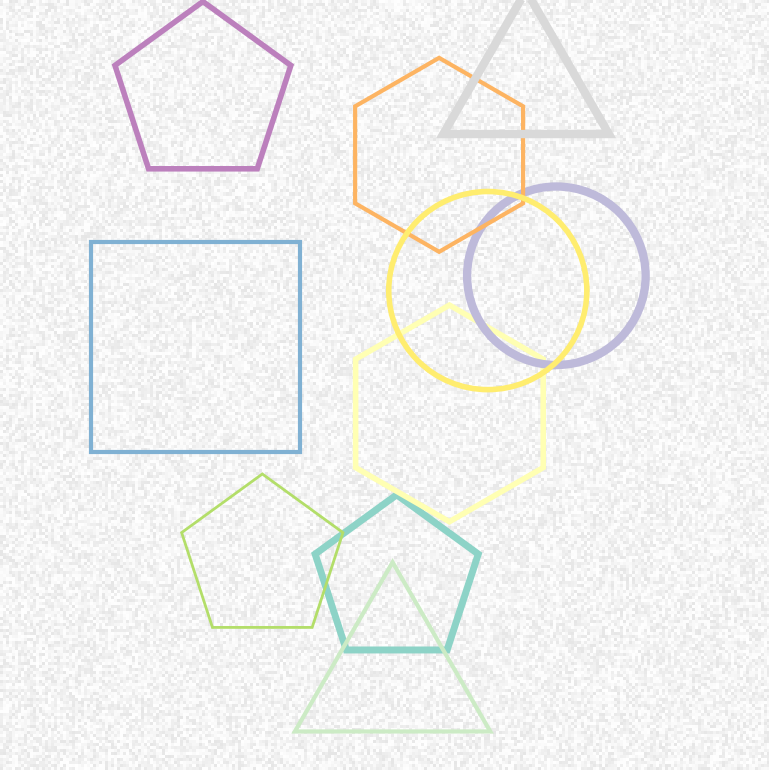[{"shape": "pentagon", "thickness": 2.5, "radius": 0.56, "center": [0.515, 0.246]}, {"shape": "hexagon", "thickness": 2, "radius": 0.7, "center": [0.584, 0.463]}, {"shape": "circle", "thickness": 3, "radius": 0.58, "center": [0.723, 0.642]}, {"shape": "square", "thickness": 1.5, "radius": 0.68, "center": [0.254, 0.549]}, {"shape": "hexagon", "thickness": 1.5, "radius": 0.63, "center": [0.57, 0.799]}, {"shape": "pentagon", "thickness": 1, "radius": 0.55, "center": [0.341, 0.274]}, {"shape": "triangle", "thickness": 3, "radius": 0.62, "center": [0.683, 0.888]}, {"shape": "pentagon", "thickness": 2, "radius": 0.6, "center": [0.264, 0.878]}, {"shape": "triangle", "thickness": 1.5, "radius": 0.73, "center": [0.51, 0.123]}, {"shape": "circle", "thickness": 2, "radius": 0.64, "center": [0.634, 0.623]}]